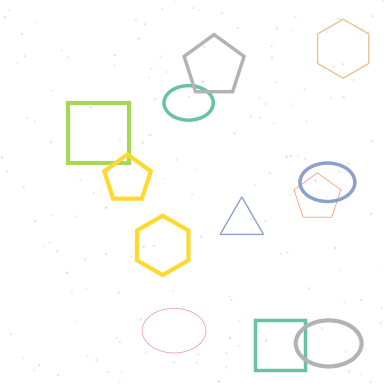[{"shape": "square", "thickness": 2.5, "radius": 0.33, "center": [0.727, 0.104]}, {"shape": "oval", "thickness": 2.5, "radius": 0.32, "center": [0.49, 0.733]}, {"shape": "pentagon", "thickness": 0.5, "radius": 0.32, "center": [0.824, 0.487]}, {"shape": "oval", "thickness": 2.5, "radius": 0.36, "center": [0.85, 0.527]}, {"shape": "triangle", "thickness": 1, "radius": 0.32, "center": [0.628, 0.424]}, {"shape": "oval", "thickness": 0.5, "radius": 0.41, "center": [0.452, 0.141]}, {"shape": "square", "thickness": 3, "radius": 0.39, "center": [0.256, 0.655]}, {"shape": "pentagon", "thickness": 3, "radius": 0.32, "center": [0.331, 0.535]}, {"shape": "hexagon", "thickness": 3, "radius": 0.39, "center": [0.423, 0.363]}, {"shape": "hexagon", "thickness": 1, "radius": 0.38, "center": [0.891, 0.873]}, {"shape": "pentagon", "thickness": 2.5, "radius": 0.41, "center": [0.556, 0.828]}, {"shape": "oval", "thickness": 3, "radius": 0.43, "center": [0.854, 0.108]}]